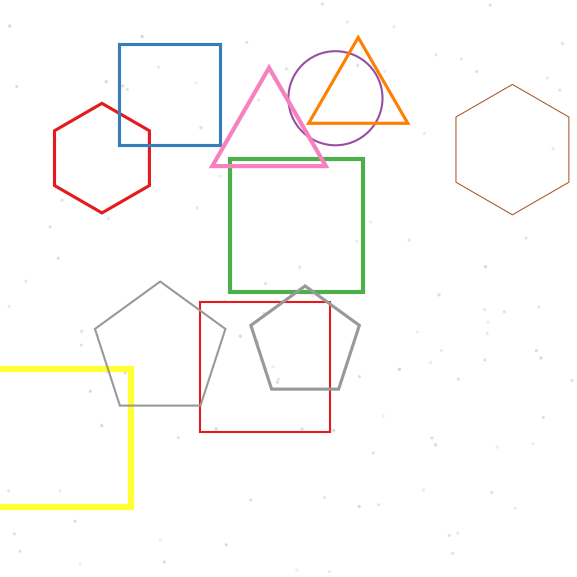[{"shape": "square", "thickness": 1, "radius": 0.56, "center": [0.459, 0.364]}, {"shape": "hexagon", "thickness": 1.5, "radius": 0.47, "center": [0.177, 0.725]}, {"shape": "square", "thickness": 1.5, "radius": 0.44, "center": [0.293, 0.835]}, {"shape": "square", "thickness": 2, "radius": 0.58, "center": [0.514, 0.609]}, {"shape": "circle", "thickness": 1, "radius": 0.41, "center": [0.581, 0.829]}, {"shape": "triangle", "thickness": 1.5, "radius": 0.5, "center": [0.62, 0.835]}, {"shape": "square", "thickness": 3, "radius": 0.6, "center": [0.107, 0.241]}, {"shape": "hexagon", "thickness": 0.5, "radius": 0.56, "center": [0.887, 0.74]}, {"shape": "triangle", "thickness": 2, "radius": 0.57, "center": [0.466, 0.768]}, {"shape": "pentagon", "thickness": 1.5, "radius": 0.49, "center": [0.528, 0.405]}, {"shape": "pentagon", "thickness": 1, "radius": 0.59, "center": [0.277, 0.393]}]